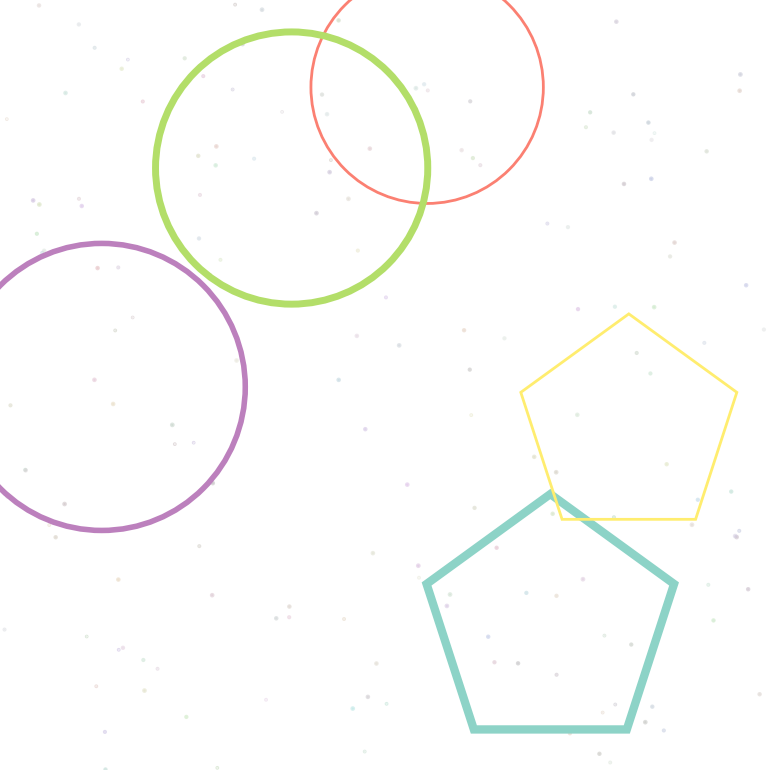[{"shape": "pentagon", "thickness": 3, "radius": 0.84, "center": [0.715, 0.189]}, {"shape": "circle", "thickness": 1, "radius": 0.75, "center": [0.555, 0.887]}, {"shape": "circle", "thickness": 2.5, "radius": 0.88, "center": [0.379, 0.782]}, {"shape": "circle", "thickness": 2, "radius": 0.93, "center": [0.132, 0.498]}, {"shape": "pentagon", "thickness": 1, "radius": 0.74, "center": [0.817, 0.445]}]